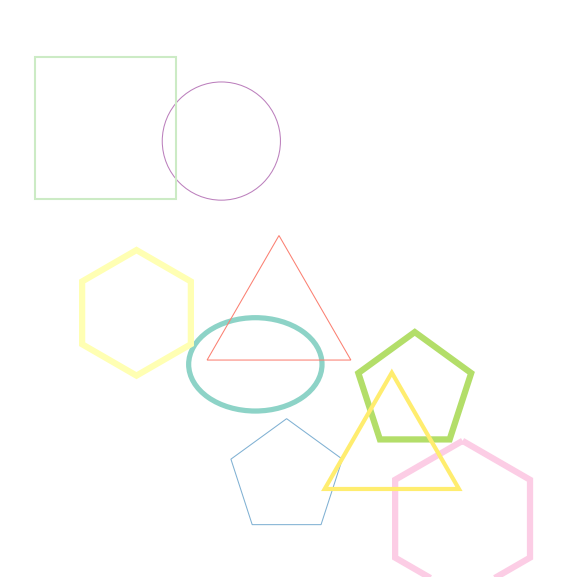[{"shape": "oval", "thickness": 2.5, "radius": 0.58, "center": [0.442, 0.368]}, {"shape": "hexagon", "thickness": 3, "radius": 0.54, "center": [0.236, 0.457]}, {"shape": "triangle", "thickness": 0.5, "radius": 0.72, "center": [0.483, 0.448]}, {"shape": "pentagon", "thickness": 0.5, "radius": 0.51, "center": [0.496, 0.173]}, {"shape": "pentagon", "thickness": 3, "radius": 0.51, "center": [0.718, 0.321]}, {"shape": "hexagon", "thickness": 3, "radius": 0.67, "center": [0.801, 0.101]}, {"shape": "circle", "thickness": 0.5, "radius": 0.51, "center": [0.383, 0.755]}, {"shape": "square", "thickness": 1, "radius": 0.61, "center": [0.182, 0.777]}, {"shape": "triangle", "thickness": 2, "radius": 0.67, "center": [0.678, 0.22]}]